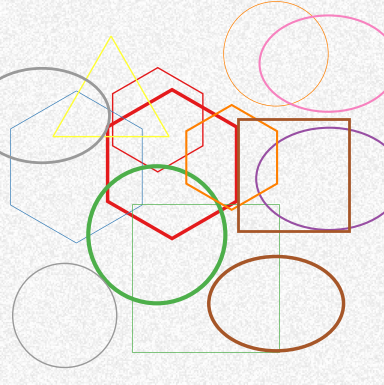[{"shape": "hexagon", "thickness": 2.5, "radius": 0.97, "center": [0.447, 0.574]}, {"shape": "hexagon", "thickness": 1, "radius": 0.68, "center": [0.41, 0.689]}, {"shape": "hexagon", "thickness": 0.5, "radius": 0.99, "center": [0.198, 0.566]}, {"shape": "square", "thickness": 0.5, "radius": 0.96, "center": [0.534, 0.279]}, {"shape": "circle", "thickness": 3, "radius": 0.89, "center": [0.407, 0.39]}, {"shape": "oval", "thickness": 1.5, "radius": 0.95, "center": [0.855, 0.535]}, {"shape": "circle", "thickness": 0.5, "radius": 0.68, "center": [0.717, 0.86]}, {"shape": "hexagon", "thickness": 1.5, "radius": 0.68, "center": [0.602, 0.591]}, {"shape": "triangle", "thickness": 1, "radius": 0.87, "center": [0.288, 0.732]}, {"shape": "square", "thickness": 2, "radius": 0.72, "center": [0.763, 0.545]}, {"shape": "oval", "thickness": 2.5, "radius": 0.88, "center": [0.717, 0.211]}, {"shape": "oval", "thickness": 1.5, "radius": 0.89, "center": [0.853, 0.835]}, {"shape": "oval", "thickness": 2, "radius": 0.88, "center": [0.109, 0.7]}, {"shape": "circle", "thickness": 1, "radius": 0.68, "center": [0.168, 0.181]}]